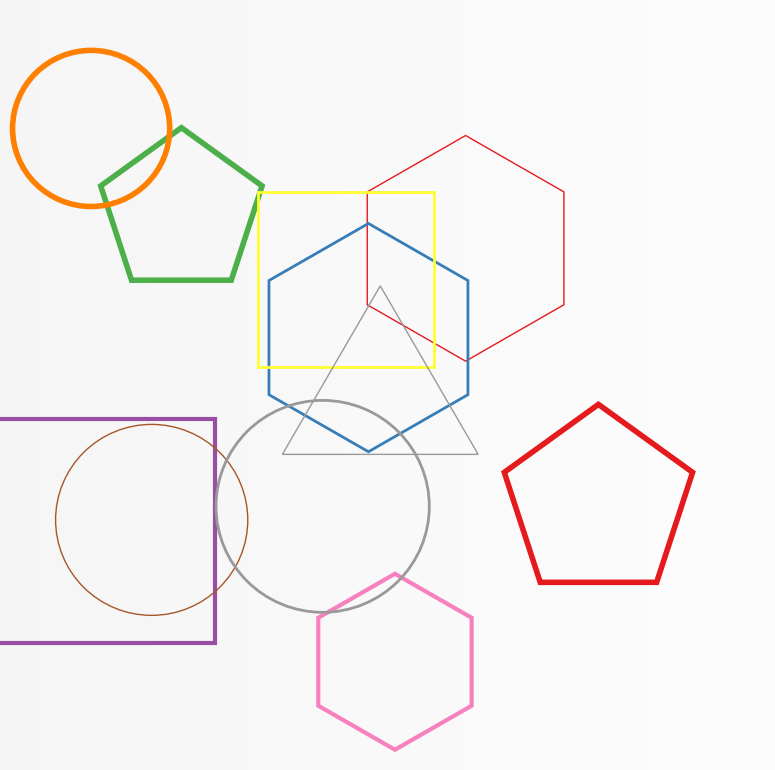[{"shape": "hexagon", "thickness": 0.5, "radius": 0.73, "center": [0.601, 0.677]}, {"shape": "pentagon", "thickness": 2, "radius": 0.64, "center": [0.772, 0.347]}, {"shape": "hexagon", "thickness": 1, "radius": 0.74, "center": [0.475, 0.562]}, {"shape": "pentagon", "thickness": 2, "radius": 0.55, "center": [0.234, 0.725]}, {"shape": "square", "thickness": 1.5, "radius": 0.73, "center": [0.131, 0.31]}, {"shape": "circle", "thickness": 2, "radius": 0.51, "center": [0.118, 0.833]}, {"shape": "square", "thickness": 1, "radius": 0.57, "center": [0.446, 0.637]}, {"shape": "circle", "thickness": 0.5, "radius": 0.62, "center": [0.196, 0.325]}, {"shape": "hexagon", "thickness": 1.5, "radius": 0.57, "center": [0.51, 0.141]}, {"shape": "triangle", "thickness": 0.5, "radius": 0.73, "center": [0.491, 0.483]}, {"shape": "circle", "thickness": 1, "radius": 0.69, "center": [0.416, 0.342]}]